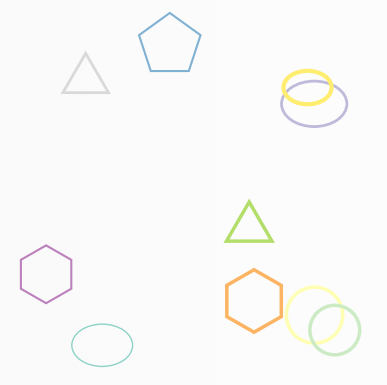[{"shape": "oval", "thickness": 1, "radius": 0.39, "center": [0.264, 0.103]}, {"shape": "circle", "thickness": 2.5, "radius": 0.36, "center": [0.812, 0.181]}, {"shape": "oval", "thickness": 2, "radius": 0.42, "center": [0.811, 0.73]}, {"shape": "pentagon", "thickness": 1.5, "radius": 0.42, "center": [0.438, 0.883]}, {"shape": "hexagon", "thickness": 2.5, "radius": 0.41, "center": [0.656, 0.218]}, {"shape": "triangle", "thickness": 2.5, "radius": 0.34, "center": [0.643, 0.408]}, {"shape": "triangle", "thickness": 2, "radius": 0.34, "center": [0.221, 0.793]}, {"shape": "hexagon", "thickness": 1.5, "radius": 0.38, "center": [0.119, 0.288]}, {"shape": "circle", "thickness": 2.5, "radius": 0.32, "center": [0.864, 0.143]}, {"shape": "oval", "thickness": 3, "radius": 0.31, "center": [0.794, 0.773]}]